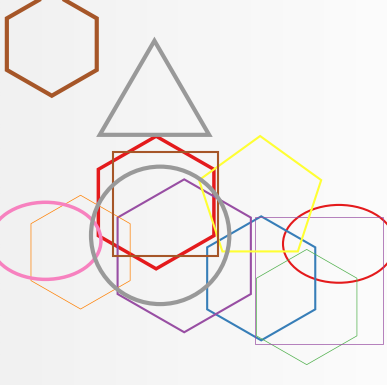[{"shape": "oval", "thickness": 1.5, "radius": 0.72, "center": [0.875, 0.367]}, {"shape": "hexagon", "thickness": 2.5, "radius": 0.86, "center": [0.403, 0.474]}, {"shape": "hexagon", "thickness": 1.5, "radius": 0.81, "center": [0.674, 0.277]}, {"shape": "hexagon", "thickness": 0.5, "radius": 0.75, "center": [0.792, 0.202]}, {"shape": "hexagon", "thickness": 1.5, "radius": 0.99, "center": [0.475, 0.336]}, {"shape": "square", "thickness": 0.5, "radius": 0.83, "center": [0.823, 0.271]}, {"shape": "hexagon", "thickness": 0.5, "radius": 0.74, "center": [0.208, 0.345]}, {"shape": "pentagon", "thickness": 1.5, "radius": 0.83, "center": [0.671, 0.481]}, {"shape": "hexagon", "thickness": 3, "radius": 0.67, "center": [0.134, 0.885]}, {"shape": "square", "thickness": 1.5, "radius": 0.68, "center": [0.428, 0.47]}, {"shape": "oval", "thickness": 2.5, "radius": 0.72, "center": [0.117, 0.374]}, {"shape": "circle", "thickness": 3, "radius": 0.89, "center": [0.413, 0.389]}, {"shape": "triangle", "thickness": 3, "radius": 0.81, "center": [0.399, 0.731]}]